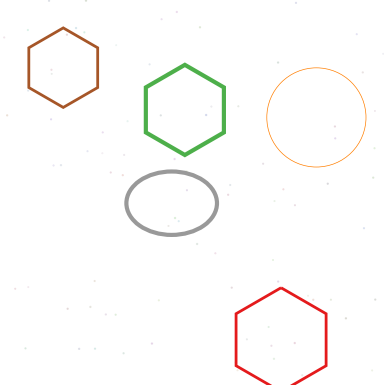[{"shape": "hexagon", "thickness": 2, "radius": 0.68, "center": [0.73, 0.118]}, {"shape": "hexagon", "thickness": 3, "radius": 0.59, "center": [0.48, 0.714]}, {"shape": "circle", "thickness": 0.5, "radius": 0.64, "center": [0.822, 0.695]}, {"shape": "hexagon", "thickness": 2, "radius": 0.52, "center": [0.164, 0.824]}, {"shape": "oval", "thickness": 3, "radius": 0.59, "center": [0.446, 0.472]}]